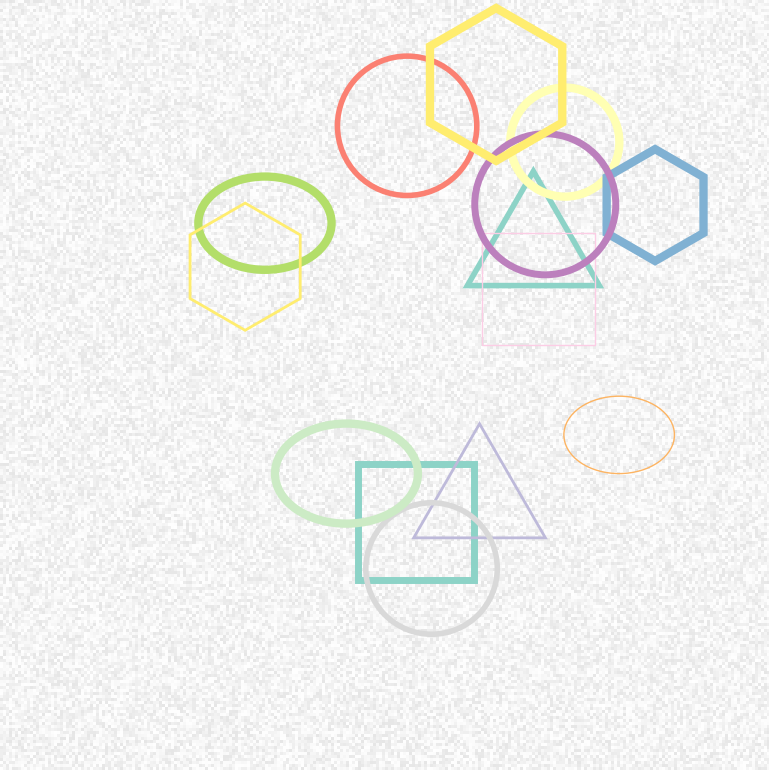[{"shape": "square", "thickness": 2.5, "radius": 0.38, "center": [0.54, 0.322]}, {"shape": "triangle", "thickness": 2, "radius": 0.49, "center": [0.693, 0.679]}, {"shape": "circle", "thickness": 3, "radius": 0.35, "center": [0.733, 0.815]}, {"shape": "triangle", "thickness": 1, "radius": 0.49, "center": [0.623, 0.351]}, {"shape": "circle", "thickness": 2, "radius": 0.45, "center": [0.529, 0.837]}, {"shape": "hexagon", "thickness": 3, "radius": 0.36, "center": [0.851, 0.734]}, {"shape": "oval", "thickness": 0.5, "radius": 0.36, "center": [0.804, 0.435]}, {"shape": "oval", "thickness": 3, "radius": 0.43, "center": [0.344, 0.71]}, {"shape": "square", "thickness": 0.5, "radius": 0.36, "center": [0.699, 0.624]}, {"shape": "circle", "thickness": 2, "radius": 0.43, "center": [0.56, 0.262]}, {"shape": "circle", "thickness": 2.5, "radius": 0.46, "center": [0.708, 0.735]}, {"shape": "oval", "thickness": 3, "radius": 0.46, "center": [0.45, 0.385]}, {"shape": "hexagon", "thickness": 1, "radius": 0.41, "center": [0.318, 0.654]}, {"shape": "hexagon", "thickness": 3, "radius": 0.5, "center": [0.644, 0.89]}]